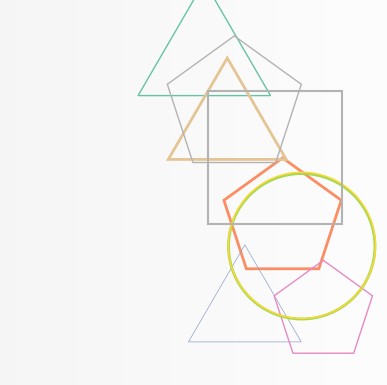[{"shape": "triangle", "thickness": 1, "radius": 0.99, "center": [0.527, 0.85]}, {"shape": "pentagon", "thickness": 2, "radius": 0.8, "center": [0.729, 0.431]}, {"shape": "triangle", "thickness": 0.5, "radius": 0.84, "center": [0.632, 0.196]}, {"shape": "pentagon", "thickness": 1, "radius": 0.67, "center": [0.834, 0.19]}, {"shape": "circle", "thickness": 2, "radius": 0.94, "center": [0.779, 0.36]}, {"shape": "circle", "thickness": 1, "radius": 0.95, "center": [0.779, 0.363]}, {"shape": "triangle", "thickness": 2, "radius": 0.88, "center": [0.586, 0.674]}, {"shape": "pentagon", "thickness": 1, "radius": 0.91, "center": [0.605, 0.725]}, {"shape": "square", "thickness": 1.5, "radius": 0.86, "center": [0.71, 0.59]}]